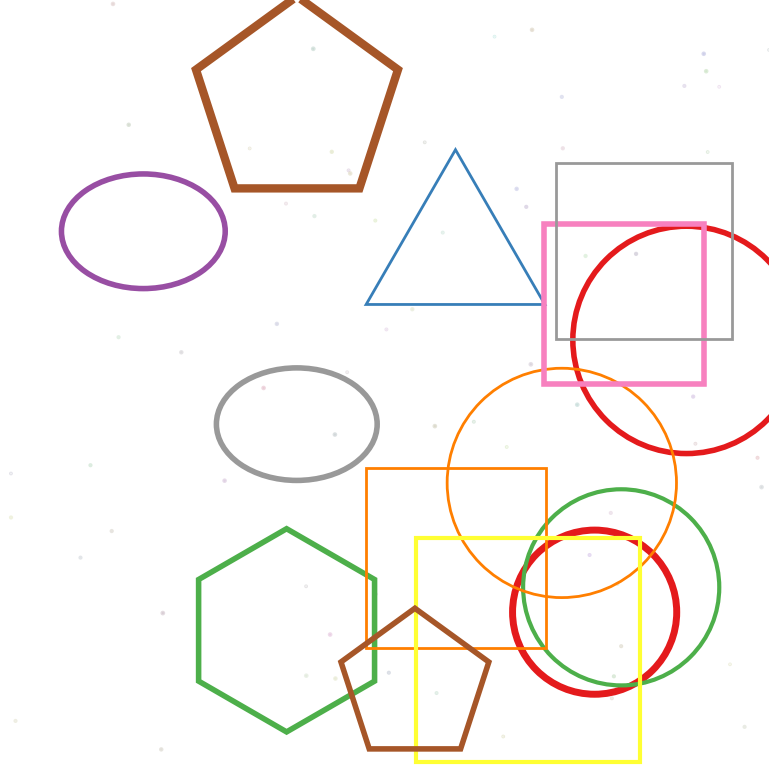[{"shape": "circle", "thickness": 2, "radius": 0.74, "center": [0.892, 0.559]}, {"shape": "circle", "thickness": 2.5, "radius": 0.53, "center": [0.772, 0.205]}, {"shape": "triangle", "thickness": 1, "radius": 0.67, "center": [0.592, 0.672]}, {"shape": "circle", "thickness": 1.5, "radius": 0.64, "center": [0.807, 0.237]}, {"shape": "hexagon", "thickness": 2, "radius": 0.66, "center": [0.372, 0.181]}, {"shape": "oval", "thickness": 2, "radius": 0.53, "center": [0.186, 0.7]}, {"shape": "square", "thickness": 1, "radius": 0.59, "center": [0.592, 0.275]}, {"shape": "circle", "thickness": 1, "radius": 0.74, "center": [0.73, 0.373]}, {"shape": "square", "thickness": 1.5, "radius": 0.73, "center": [0.686, 0.156]}, {"shape": "pentagon", "thickness": 3, "radius": 0.69, "center": [0.386, 0.867]}, {"shape": "pentagon", "thickness": 2, "radius": 0.5, "center": [0.539, 0.109]}, {"shape": "square", "thickness": 2, "radius": 0.52, "center": [0.81, 0.605]}, {"shape": "square", "thickness": 1, "radius": 0.57, "center": [0.836, 0.674]}, {"shape": "oval", "thickness": 2, "radius": 0.52, "center": [0.385, 0.449]}]